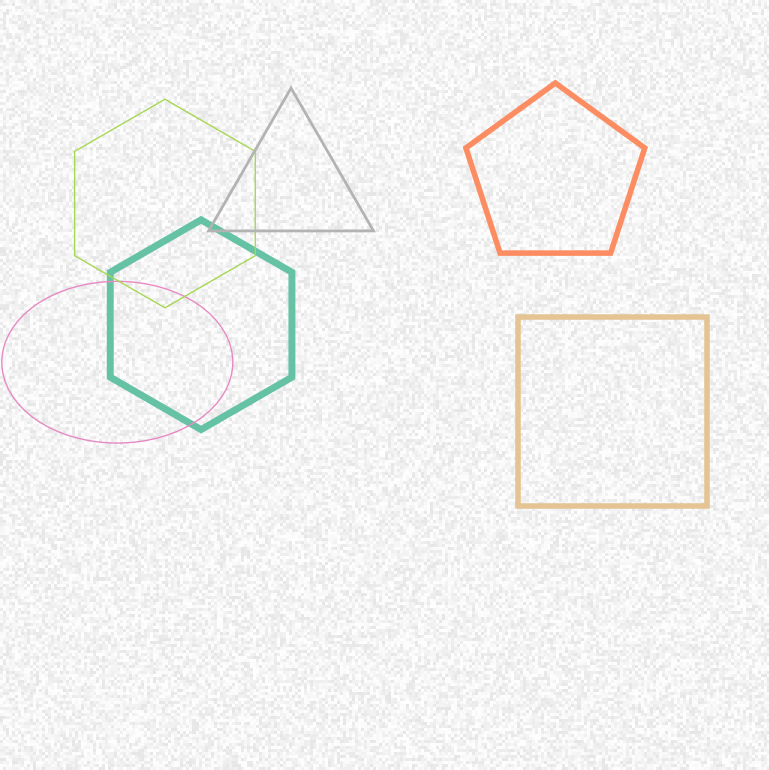[{"shape": "hexagon", "thickness": 2.5, "radius": 0.68, "center": [0.261, 0.578]}, {"shape": "pentagon", "thickness": 2, "radius": 0.61, "center": [0.721, 0.77]}, {"shape": "oval", "thickness": 0.5, "radius": 0.75, "center": [0.152, 0.53]}, {"shape": "hexagon", "thickness": 0.5, "radius": 0.68, "center": [0.214, 0.736]}, {"shape": "square", "thickness": 2, "radius": 0.61, "center": [0.796, 0.466]}, {"shape": "triangle", "thickness": 1, "radius": 0.62, "center": [0.378, 0.762]}]